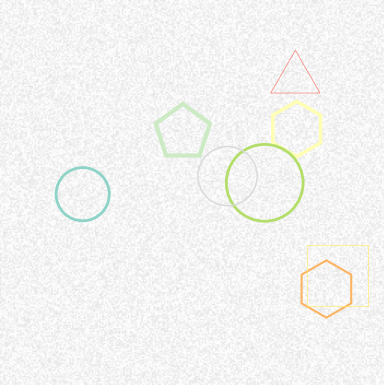[{"shape": "circle", "thickness": 2, "radius": 0.35, "center": [0.215, 0.496]}, {"shape": "hexagon", "thickness": 2.5, "radius": 0.36, "center": [0.771, 0.665]}, {"shape": "triangle", "thickness": 0.5, "radius": 0.37, "center": [0.767, 0.795]}, {"shape": "hexagon", "thickness": 1.5, "radius": 0.37, "center": [0.848, 0.249]}, {"shape": "circle", "thickness": 2, "radius": 0.5, "center": [0.688, 0.525]}, {"shape": "circle", "thickness": 1, "radius": 0.38, "center": [0.591, 0.543]}, {"shape": "pentagon", "thickness": 3, "radius": 0.37, "center": [0.475, 0.656]}, {"shape": "square", "thickness": 0.5, "radius": 0.4, "center": [0.877, 0.284]}]